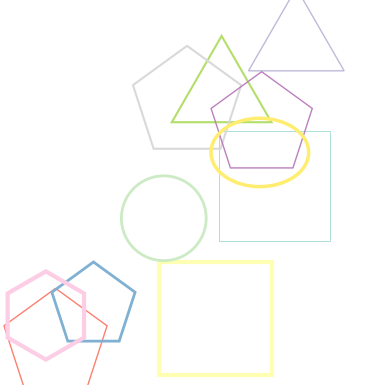[{"shape": "square", "thickness": 0.5, "radius": 0.72, "center": [0.713, 0.517]}, {"shape": "square", "thickness": 3, "radius": 0.74, "center": [0.56, 0.172]}, {"shape": "triangle", "thickness": 1, "radius": 0.72, "center": [0.77, 0.888]}, {"shape": "pentagon", "thickness": 1, "radius": 0.7, "center": [0.144, 0.11]}, {"shape": "pentagon", "thickness": 2, "radius": 0.57, "center": [0.243, 0.206]}, {"shape": "triangle", "thickness": 1.5, "radius": 0.75, "center": [0.576, 0.757]}, {"shape": "hexagon", "thickness": 3, "radius": 0.57, "center": [0.119, 0.181]}, {"shape": "pentagon", "thickness": 1.5, "radius": 0.74, "center": [0.486, 0.733]}, {"shape": "pentagon", "thickness": 1, "radius": 0.69, "center": [0.68, 0.676]}, {"shape": "circle", "thickness": 2, "radius": 0.55, "center": [0.425, 0.433]}, {"shape": "oval", "thickness": 2.5, "radius": 0.63, "center": [0.675, 0.604]}]